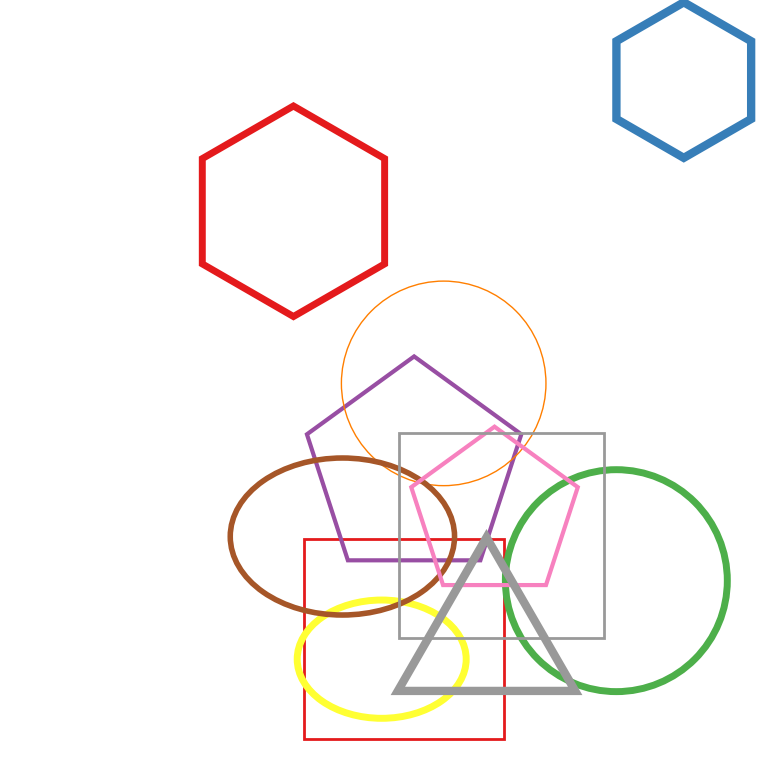[{"shape": "hexagon", "thickness": 2.5, "radius": 0.68, "center": [0.381, 0.726]}, {"shape": "square", "thickness": 1, "radius": 0.65, "center": [0.524, 0.17]}, {"shape": "hexagon", "thickness": 3, "radius": 0.51, "center": [0.888, 0.896]}, {"shape": "circle", "thickness": 2.5, "radius": 0.72, "center": [0.8, 0.246]}, {"shape": "pentagon", "thickness": 1.5, "radius": 0.73, "center": [0.538, 0.391]}, {"shape": "circle", "thickness": 0.5, "radius": 0.66, "center": [0.576, 0.502]}, {"shape": "oval", "thickness": 2.5, "radius": 0.55, "center": [0.496, 0.144]}, {"shape": "oval", "thickness": 2, "radius": 0.73, "center": [0.445, 0.303]}, {"shape": "pentagon", "thickness": 1.5, "radius": 0.57, "center": [0.642, 0.332]}, {"shape": "triangle", "thickness": 3, "radius": 0.66, "center": [0.632, 0.169]}, {"shape": "square", "thickness": 1, "radius": 0.67, "center": [0.652, 0.304]}]